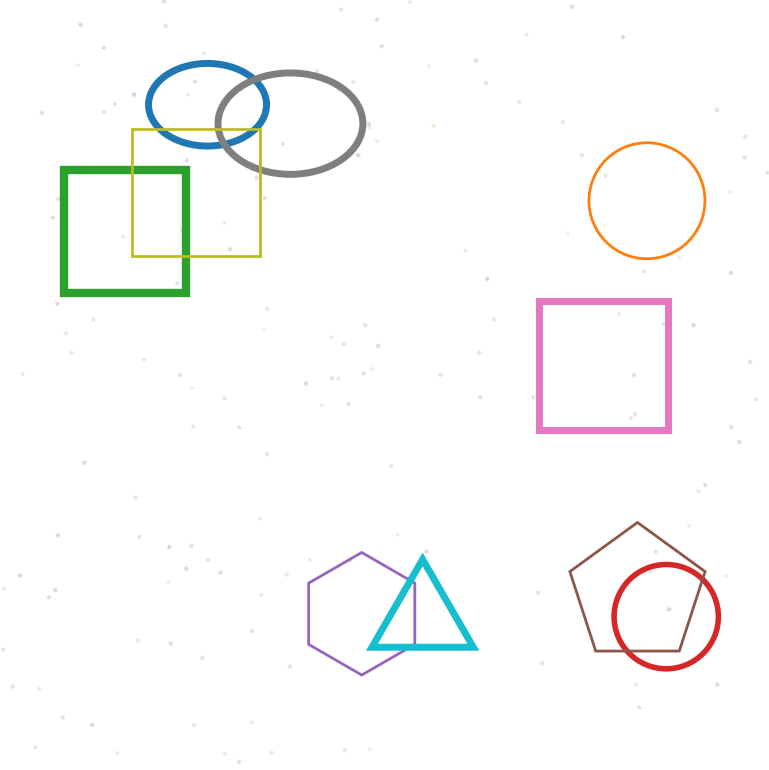[{"shape": "oval", "thickness": 2.5, "radius": 0.38, "center": [0.27, 0.864]}, {"shape": "circle", "thickness": 1, "radius": 0.38, "center": [0.84, 0.739]}, {"shape": "square", "thickness": 3, "radius": 0.4, "center": [0.162, 0.7]}, {"shape": "circle", "thickness": 2, "radius": 0.34, "center": [0.865, 0.199]}, {"shape": "hexagon", "thickness": 1, "radius": 0.4, "center": [0.47, 0.203]}, {"shape": "pentagon", "thickness": 1, "radius": 0.46, "center": [0.828, 0.229]}, {"shape": "square", "thickness": 2.5, "radius": 0.42, "center": [0.784, 0.525]}, {"shape": "oval", "thickness": 2.5, "radius": 0.47, "center": [0.377, 0.839]}, {"shape": "square", "thickness": 1, "radius": 0.41, "center": [0.255, 0.75]}, {"shape": "triangle", "thickness": 2.5, "radius": 0.38, "center": [0.549, 0.197]}]